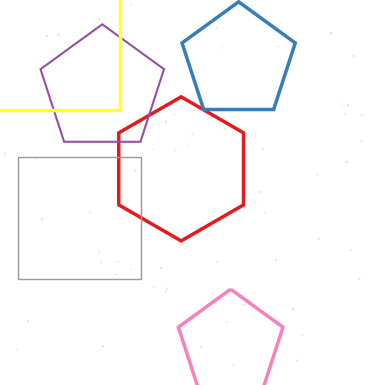[{"shape": "hexagon", "thickness": 2.5, "radius": 0.94, "center": [0.47, 0.561]}, {"shape": "pentagon", "thickness": 2.5, "radius": 0.77, "center": [0.62, 0.841]}, {"shape": "pentagon", "thickness": 1.5, "radius": 0.84, "center": [0.266, 0.768]}, {"shape": "square", "thickness": 2.5, "radius": 0.8, "center": [0.151, 0.876]}, {"shape": "pentagon", "thickness": 2.5, "radius": 0.71, "center": [0.599, 0.106]}, {"shape": "square", "thickness": 1, "radius": 0.8, "center": [0.206, 0.434]}]